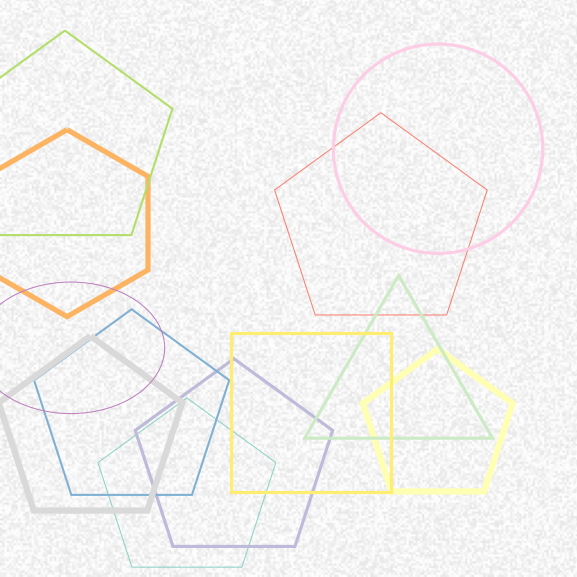[{"shape": "pentagon", "thickness": 0.5, "radius": 0.81, "center": [0.324, 0.148]}, {"shape": "pentagon", "thickness": 3, "radius": 0.68, "center": [0.758, 0.258]}, {"shape": "pentagon", "thickness": 1.5, "radius": 0.9, "center": [0.405, 0.198]}, {"shape": "pentagon", "thickness": 0.5, "radius": 0.97, "center": [0.66, 0.61]}, {"shape": "pentagon", "thickness": 1, "radius": 0.89, "center": [0.228, 0.286]}, {"shape": "hexagon", "thickness": 2.5, "radius": 0.81, "center": [0.116, 0.613]}, {"shape": "pentagon", "thickness": 1, "radius": 0.98, "center": [0.112, 0.75]}, {"shape": "circle", "thickness": 1.5, "radius": 0.91, "center": [0.759, 0.742]}, {"shape": "pentagon", "thickness": 3, "radius": 0.84, "center": [0.157, 0.25]}, {"shape": "oval", "thickness": 0.5, "radius": 0.81, "center": [0.122, 0.397]}, {"shape": "triangle", "thickness": 1.5, "radius": 0.94, "center": [0.69, 0.334]}, {"shape": "square", "thickness": 1.5, "radius": 0.69, "center": [0.539, 0.285]}]